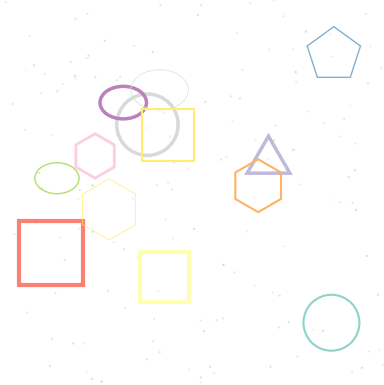[{"shape": "circle", "thickness": 1.5, "radius": 0.36, "center": [0.861, 0.162]}, {"shape": "square", "thickness": 3, "radius": 0.32, "center": [0.427, 0.281]}, {"shape": "triangle", "thickness": 2.5, "radius": 0.32, "center": [0.697, 0.582]}, {"shape": "square", "thickness": 3, "radius": 0.42, "center": [0.132, 0.343]}, {"shape": "pentagon", "thickness": 1, "radius": 0.36, "center": [0.867, 0.858]}, {"shape": "hexagon", "thickness": 1.5, "radius": 0.34, "center": [0.671, 0.518]}, {"shape": "oval", "thickness": 1, "radius": 0.29, "center": [0.148, 0.537]}, {"shape": "hexagon", "thickness": 2, "radius": 0.29, "center": [0.247, 0.595]}, {"shape": "circle", "thickness": 2.5, "radius": 0.4, "center": [0.383, 0.676]}, {"shape": "oval", "thickness": 2.5, "radius": 0.3, "center": [0.32, 0.733]}, {"shape": "oval", "thickness": 0.5, "radius": 0.37, "center": [0.415, 0.767]}, {"shape": "square", "thickness": 1.5, "radius": 0.34, "center": [0.436, 0.649]}, {"shape": "hexagon", "thickness": 0.5, "radius": 0.4, "center": [0.283, 0.456]}]